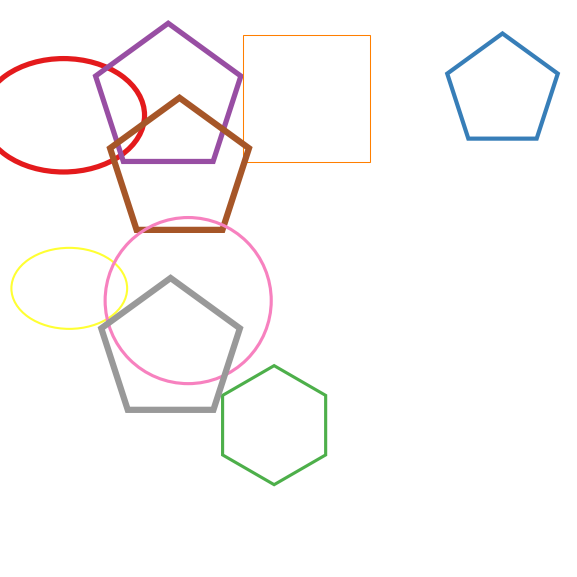[{"shape": "oval", "thickness": 2.5, "radius": 0.7, "center": [0.11, 0.8]}, {"shape": "pentagon", "thickness": 2, "radius": 0.5, "center": [0.87, 0.841]}, {"shape": "hexagon", "thickness": 1.5, "radius": 0.52, "center": [0.475, 0.263]}, {"shape": "pentagon", "thickness": 2.5, "radius": 0.66, "center": [0.291, 0.827]}, {"shape": "square", "thickness": 0.5, "radius": 0.55, "center": [0.531, 0.828]}, {"shape": "oval", "thickness": 1, "radius": 0.5, "center": [0.12, 0.5]}, {"shape": "pentagon", "thickness": 3, "radius": 0.63, "center": [0.311, 0.703]}, {"shape": "circle", "thickness": 1.5, "radius": 0.72, "center": [0.326, 0.479]}, {"shape": "pentagon", "thickness": 3, "radius": 0.63, "center": [0.295, 0.392]}]